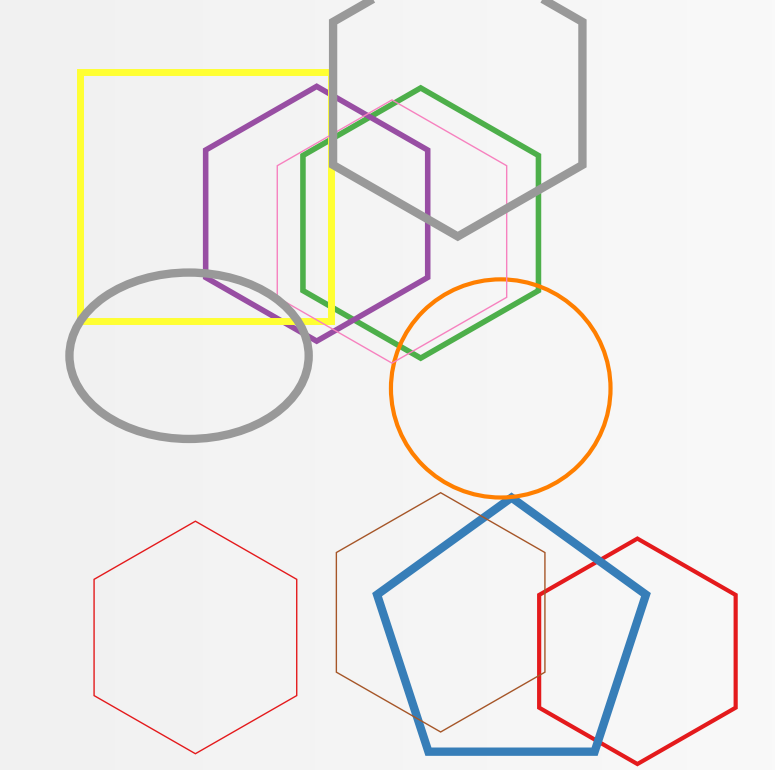[{"shape": "hexagon", "thickness": 1.5, "radius": 0.73, "center": [0.822, 0.154]}, {"shape": "hexagon", "thickness": 0.5, "radius": 0.75, "center": [0.252, 0.172]}, {"shape": "pentagon", "thickness": 3, "radius": 0.91, "center": [0.66, 0.171]}, {"shape": "hexagon", "thickness": 2, "radius": 0.88, "center": [0.543, 0.71]}, {"shape": "hexagon", "thickness": 2, "radius": 0.83, "center": [0.409, 0.722]}, {"shape": "circle", "thickness": 1.5, "radius": 0.71, "center": [0.646, 0.496]}, {"shape": "square", "thickness": 2.5, "radius": 0.81, "center": [0.265, 0.745]}, {"shape": "hexagon", "thickness": 0.5, "radius": 0.78, "center": [0.569, 0.205]}, {"shape": "hexagon", "thickness": 0.5, "radius": 0.85, "center": [0.506, 0.699]}, {"shape": "hexagon", "thickness": 3, "radius": 0.93, "center": [0.591, 0.879]}, {"shape": "oval", "thickness": 3, "radius": 0.77, "center": [0.244, 0.538]}]